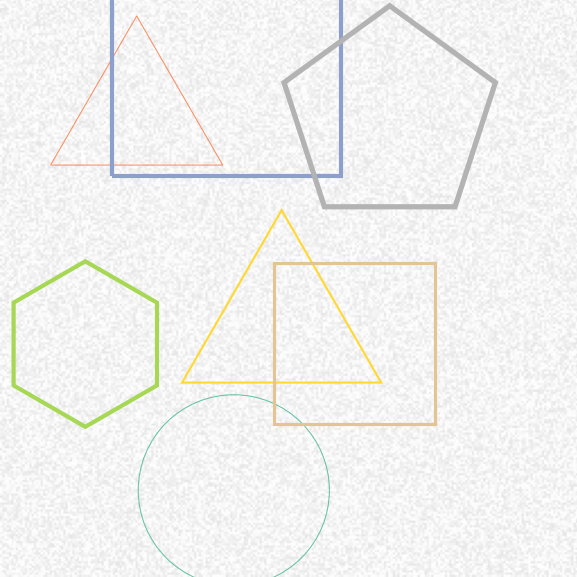[{"shape": "circle", "thickness": 0.5, "radius": 0.83, "center": [0.405, 0.15]}, {"shape": "triangle", "thickness": 0.5, "radius": 0.86, "center": [0.237, 0.799]}, {"shape": "square", "thickness": 2, "radius": 0.99, "center": [0.392, 0.893]}, {"shape": "hexagon", "thickness": 2, "radius": 0.72, "center": [0.148, 0.403]}, {"shape": "triangle", "thickness": 1, "radius": 1.0, "center": [0.488, 0.436]}, {"shape": "square", "thickness": 1.5, "radius": 0.7, "center": [0.613, 0.404]}, {"shape": "pentagon", "thickness": 2.5, "radius": 0.96, "center": [0.675, 0.797]}]